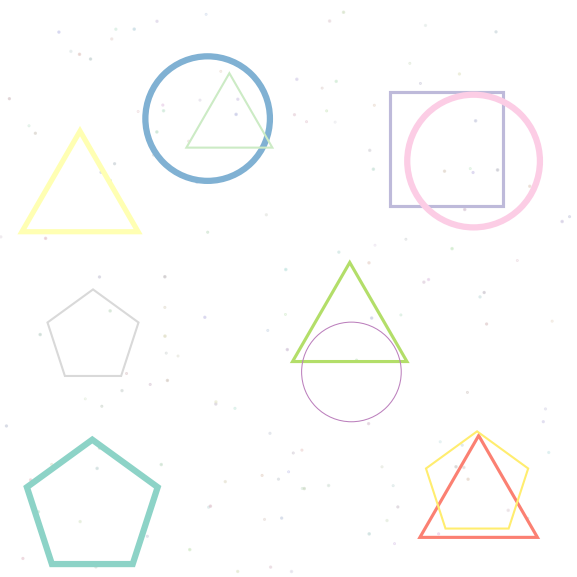[{"shape": "pentagon", "thickness": 3, "radius": 0.6, "center": [0.16, 0.119]}, {"shape": "triangle", "thickness": 2.5, "radius": 0.58, "center": [0.139, 0.656]}, {"shape": "square", "thickness": 1.5, "radius": 0.49, "center": [0.773, 0.741]}, {"shape": "triangle", "thickness": 1.5, "radius": 0.59, "center": [0.829, 0.127]}, {"shape": "circle", "thickness": 3, "radius": 0.54, "center": [0.36, 0.794]}, {"shape": "triangle", "thickness": 1.5, "radius": 0.57, "center": [0.606, 0.43]}, {"shape": "circle", "thickness": 3, "radius": 0.57, "center": [0.82, 0.72]}, {"shape": "pentagon", "thickness": 1, "radius": 0.41, "center": [0.161, 0.415]}, {"shape": "circle", "thickness": 0.5, "radius": 0.43, "center": [0.609, 0.355]}, {"shape": "triangle", "thickness": 1, "radius": 0.43, "center": [0.397, 0.786]}, {"shape": "pentagon", "thickness": 1, "radius": 0.47, "center": [0.826, 0.159]}]